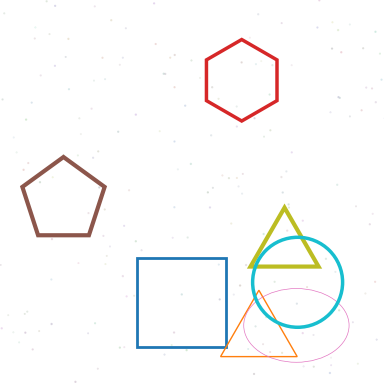[{"shape": "square", "thickness": 2, "radius": 0.58, "center": [0.473, 0.215]}, {"shape": "triangle", "thickness": 1, "radius": 0.57, "center": [0.672, 0.131]}, {"shape": "hexagon", "thickness": 2.5, "radius": 0.53, "center": [0.628, 0.792]}, {"shape": "pentagon", "thickness": 3, "radius": 0.56, "center": [0.165, 0.48]}, {"shape": "oval", "thickness": 0.5, "radius": 0.68, "center": [0.77, 0.155]}, {"shape": "triangle", "thickness": 3, "radius": 0.51, "center": [0.739, 0.359]}, {"shape": "circle", "thickness": 2.5, "radius": 0.58, "center": [0.773, 0.267]}]